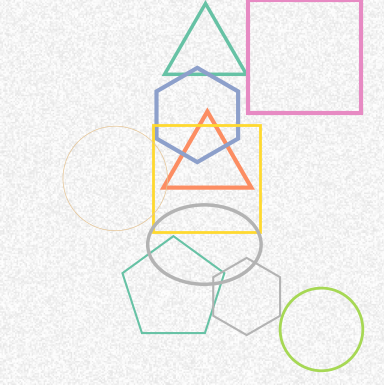[{"shape": "pentagon", "thickness": 1.5, "radius": 0.7, "center": [0.45, 0.247]}, {"shape": "triangle", "thickness": 2.5, "radius": 0.61, "center": [0.534, 0.868]}, {"shape": "triangle", "thickness": 3, "radius": 0.66, "center": [0.539, 0.579]}, {"shape": "hexagon", "thickness": 3, "radius": 0.61, "center": [0.512, 0.701]}, {"shape": "square", "thickness": 3, "radius": 0.74, "center": [0.79, 0.854]}, {"shape": "circle", "thickness": 2, "radius": 0.54, "center": [0.835, 0.144]}, {"shape": "square", "thickness": 2, "radius": 0.69, "center": [0.537, 0.537]}, {"shape": "circle", "thickness": 0.5, "radius": 0.68, "center": [0.299, 0.536]}, {"shape": "oval", "thickness": 2.5, "radius": 0.74, "center": [0.531, 0.365]}, {"shape": "hexagon", "thickness": 1.5, "radius": 0.5, "center": [0.641, 0.23]}]